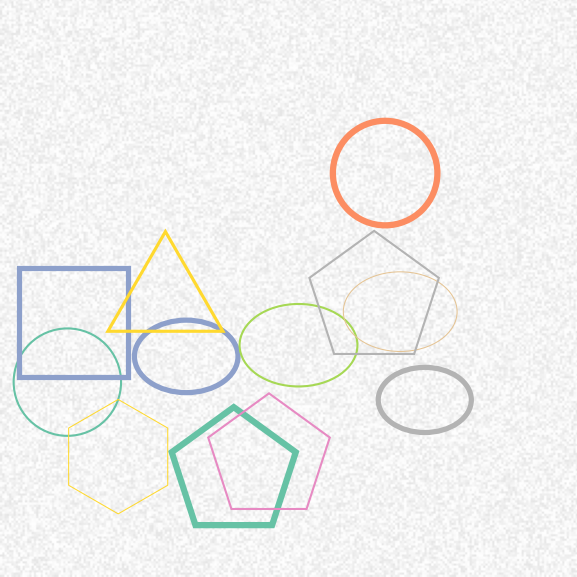[{"shape": "pentagon", "thickness": 3, "radius": 0.56, "center": [0.405, 0.181]}, {"shape": "circle", "thickness": 1, "radius": 0.47, "center": [0.117, 0.337]}, {"shape": "circle", "thickness": 3, "radius": 0.45, "center": [0.667, 0.699]}, {"shape": "oval", "thickness": 2.5, "radius": 0.45, "center": [0.322, 0.382]}, {"shape": "square", "thickness": 2.5, "radius": 0.47, "center": [0.128, 0.441]}, {"shape": "pentagon", "thickness": 1, "radius": 0.55, "center": [0.466, 0.207]}, {"shape": "oval", "thickness": 1, "radius": 0.51, "center": [0.517, 0.401]}, {"shape": "triangle", "thickness": 1.5, "radius": 0.58, "center": [0.286, 0.483]}, {"shape": "hexagon", "thickness": 0.5, "radius": 0.5, "center": [0.205, 0.208]}, {"shape": "oval", "thickness": 0.5, "radius": 0.49, "center": [0.693, 0.459]}, {"shape": "pentagon", "thickness": 1, "radius": 0.59, "center": [0.648, 0.482]}, {"shape": "oval", "thickness": 2.5, "radius": 0.4, "center": [0.736, 0.307]}]